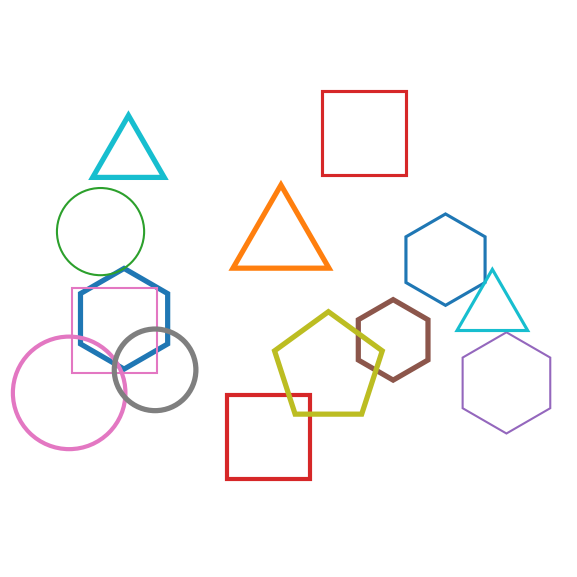[{"shape": "hexagon", "thickness": 1.5, "radius": 0.4, "center": [0.771, 0.55]}, {"shape": "hexagon", "thickness": 2.5, "radius": 0.44, "center": [0.215, 0.447]}, {"shape": "triangle", "thickness": 2.5, "radius": 0.48, "center": [0.487, 0.583]}, {"shape": "circle", "thickness": 1, "radius": 0.38, "center": [0.174, 0.598]}, {"shape": "square", "thickness": 1.5, "radius": 0.37, "center": [0.63, 0.769]}, {"shape": "square", "thickness": 2, "radius": 0.36, "center": [0.465, 0.243]}, {"shape": "hexagon", "thickness": 1, "radius": 0.44, "center": [0.877, 0.336]}, {"shape": "hexagon", "thickness": 2.5, "radius": 0.35, "center": [0.681, 0.411]}, {"shape": "square", "thickness": 1, "radius": 0.37, "center": [0.199, 0.426]}, {"shape": "circle", "thickness": 2, "radius": 0.49, "center": [0.12, 0.319]}, {"shape": "circle", "thickness": 2.5, "radius": 0.35, "center": [0.269, 0.359]}, {"shape": "pentagon", "thickness": 2.5, "radius": 0.49, "center": [0.569, 0.361]}, {"shape": "triangle", "thickness": 2.5, "radius": 0.36, "center": [0.222, 0.728]}, {"shape": "triangle", "thickness": 1.5, "radius": 0.35, "center": [0.853, 0.462]}]